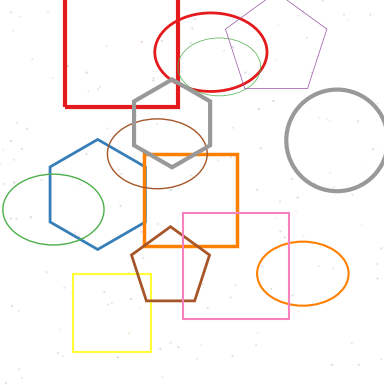[{"shape": "oval", "thickness": 2, "radius": 0.73, "center": [0.548, 0.864]}, {"shape": "square", "thickness": 3, "radius": 0.74, "center": [0.316, 0.869]}, {"shape": "hexagon", "thickness": 2, "radius": 0.71, "center": [0.254, 0.495]}, {"shape": "oval", "thickness": 1, "radius": 0.66, "center": [0.139, 0.456]}, {"shape": "oval", "thickness": 0.5, "radius": 0.54, "center": [0.57, 0.826]}, {"shape": "pentagon", "thickness": 0.5, "radius": 0.69, "center": [0.717, 0.882]}, {"shape": "square", "thickness": 2.5, "radius": 0.6, "center": [0.494, 0.48]}, {"shape": "oval", "thickness": 1.5, "radius": 0.59, "center": [0.787, 0.289]}, {"shape": "square", "thickness": 1.5, "radius": 0.51, "center": [0.291, 0.187]}, {"shape": "oval", "thickness": 1, "radius": 0.65, "center": [0.409, 0.6]}, {"shape": "pentagon", "thickness": 2, "radius": 0.53, "center": [0.443, 0.305]}, {"shape": "square", "thickness": 1.5, "radius": 0.69, "center": [0.613, 0.31]}, {"shape": "hexagon", "thickness": 3, "radius": 0.57, "center": [0.447, 0.68]}, {"shape": "circle", "thickness": 3, "radius": 0.66, "center": [0.876, 0.635]}]